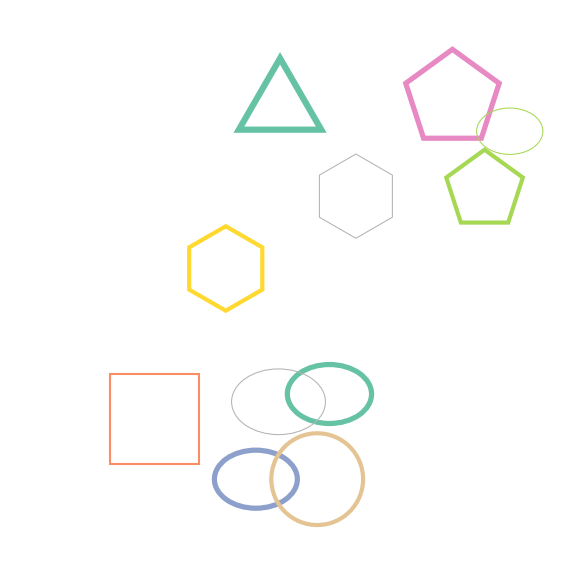[{"shape": "oval", "thickness": 2.5, "radius": 0.36, "center": [0.57, 0.317]}, {"shape": "triangle", "thickness": 3, "radius": 0.41, "center": [0.485, 0.816]}, {"shape": "square", "thickness": 1, "radius": 0.39, "center": [0.267, 0.274]}, {"shape": "oval", "thickness": 2.5, "radius": 0.36, "center": [0.443, 0.169]}, {"shape": "pentagon", "thickness": 2.5, "radius": 0.43, "center": [0.783, 0.829]}, {"shape": "oval", "thickness": 0.5, "radius": 0.29, "center": [0.883, 0.772]}, {"shape": "pentagon", "thickness": 2, "radius": 0.35, "center": [0.839, 0.67]}, {"shape": "hexagon", "thickness": 2, "radius": 0.37, "center": [0.391, 0.534]}, {"shape": "circle", "thickness": 2, "radius": 0.4, "center": [0.549, 0.169]}, {"shape": "oval", "thickness": 0.5, "radius": 0.41, "center": [0.482, 0.303]}, {"shape": "hexagon", "thickness": 0.5, "radius": 0.36, "center": [0.616, 0.659]}]